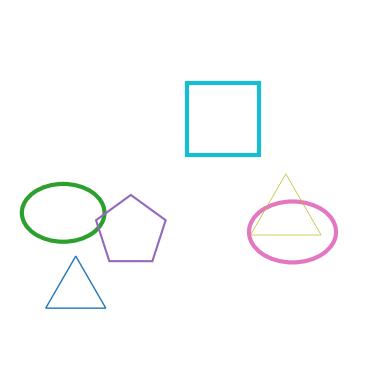[{"shape": "triangle", "thickness": 1, "radius": 0.45, "center": [0.197, 0.245]}, {"shape": "oval", "thickness": 3, "radius": 0.54, "center": [0.164, 0.447]}, {"shape": "pentagon", "thickness": 1.5, "radius": 0.48, "center": [0.34, 0.399]}, {"shape": "oval", "thickness": 3, "radius": 0.57, "center": [0.76, 0.398]}, {"shape": "triangle", "thickness": 0.5, "radius": 0.53, "center": [0.742, 0.443]}, {"shape": "square", "thickness": 3, "radius": 0.47, "center": [0.58, 0.69]}]